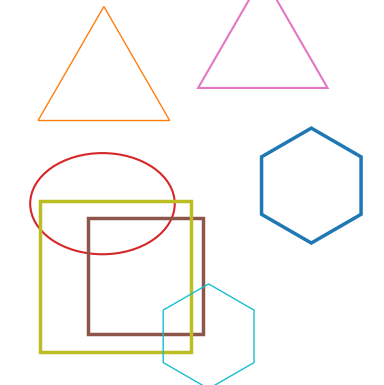[{"shape": "hexagon", "thickness": 2.5, "radius": 0.75, "center": [0.809, 0.518]}, {"shape": "triangle", "thickness": 1, "radius": 0.99, "center": [0.27, 0.786]}, {"shape": "oval", "thickness": 1.5, "radius": 0.94, "center": [0.266, 0.471]}, {"shape": "square", "thickness": 2.5, "radius": 0.75, "center": [0.378, 0.284]}, {"shape": "triangle", "thickness": 1.5, "radius": 0.97, "center": [0.683, 0.869]}, {"shape": "square", "thickness": 2.5, "radius": 0.98, "center": [0.3, 0.282]}, {"shape": "hexagon", "thickness": 1, "radius": 0.68, "center": [0.542, 0.126]}]